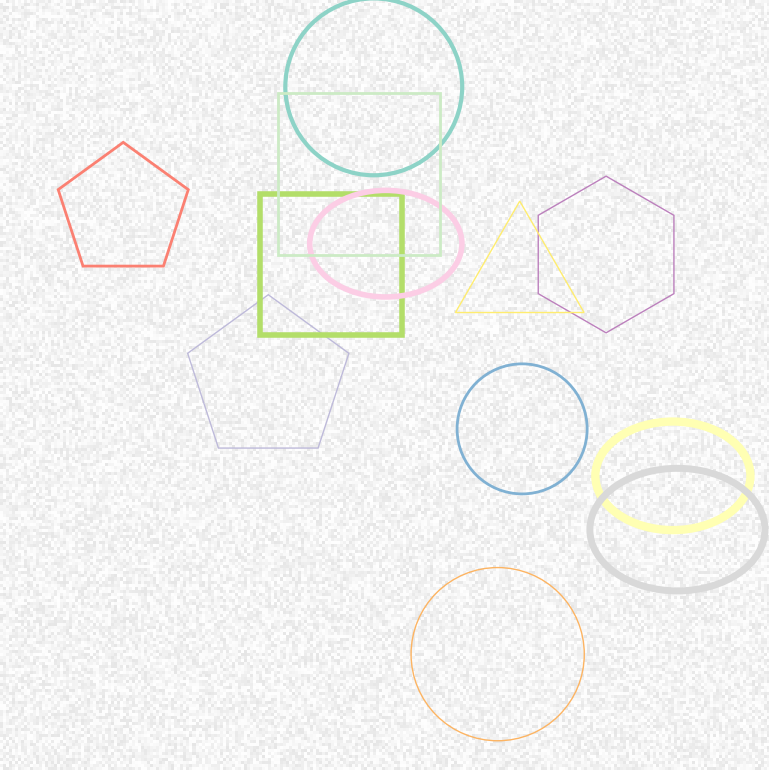[{"shape": "circle", "thickness": 1.5, "radius": 0.57, "center": [0.485, 0.887]}, {"shape": "oval", "thickness": 3, "radius": 0.5, "center": [0.874, 0.382]}, {"shape": "pentagon", "thickness": 0.5, "radius": 0.55, "center": [0.348, 0.507]}, {"shape": "pentagon", "thickness": 1, "radius": 0.44, "center": [0.16, 0.726]}, {"shape": "circle", "thickness": 1, "radius": 0.42, "center": [0.678, 0.443]}, {"shape": "circle", "thickness": 0.5, "radius": 0.56, "center": [0.646, 0.15]}, {"shape": "square", "thickness": 2, "radius": 0.46, "center": [0.43, 0.656]}, {"shape": "oval", "thickness": 2, "radius": 0.49, "center": [0.501, 0.684]}, {"shape": "oval", "thickness": 2.5, "radius": 0.57, "center": [0.88, 0.312]}, {"shape": "hexagon", "thickness": 0.5, "radius": 0.51, "center": [0.787, 0.669]}, {"shape": "square", "thickness": 1, "radius": 0.53, "center": [0.467, 0.774]}, {"shape": "triangle", "thickness": 0.5, "radius": 0.48, "center": [0.675, 0.642]}]